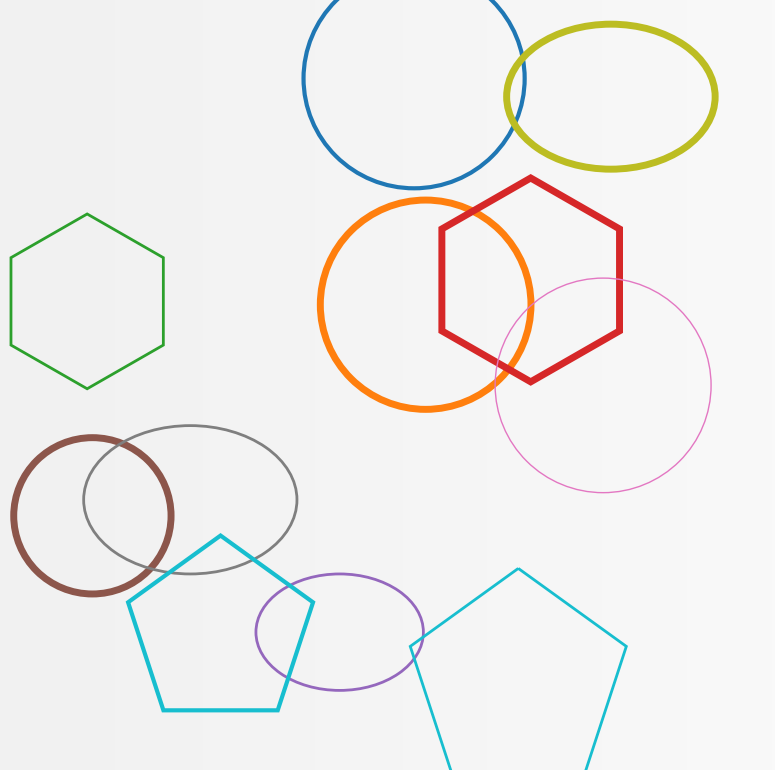[{"shape": "circle", "thickness": 1.5, "radius": 0.71, "center": [0.534, 0.898]}, {"shape": "circle", "thickness": 2.5, "radius": 0.68, "center": [0.549, 0.604]}, {"shape": "hexagon", "thickness": 1, "radius": 0.57, "center": [0.112, 0.609]}, {"shape": "hexagon", "thickness": 2.5, "radius": 0.66, "center": [0.685, 0.636]}, {"shape": "oval", "thickness": 1, "radius": 0.54, "center": [0.438, 0.179]}, {"shape": "circle", "thickness": 2.5, "radius": 0.51, "center": [0.119, 0.33]}, {"shape": "circle", "thickness": 0.5, "radius": 0.7, "center": [0.778, 0.5]}, {"shape": "oval", "thickness": 1, "radius": 0.69, "center": [0.246, 0.351]}, {"shape": "oval", "thickness": 2.5, "radius": 0.67, "center": [0.788, 0.874]}, {"shape": "pentagon", "thickness": 1.5, "radius": 0.63, "center": [0.285, 0.179]}, {"shape": "pentagon", "thickness": 1, "radius": 0.73, "center": [0.669, 0.115]}]